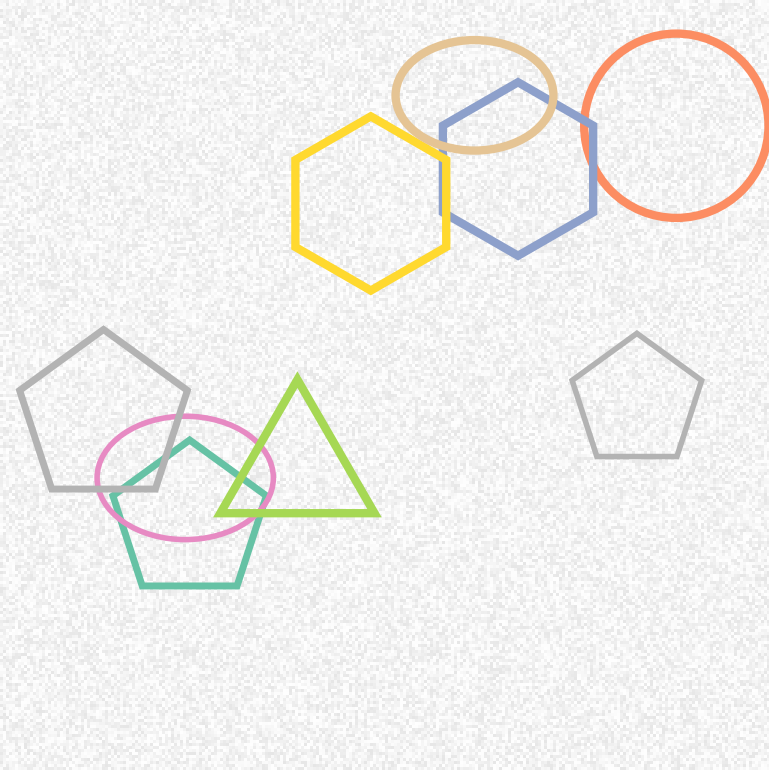[{"shape": "pentagon", "thickness": 2.5, "radius": 0.52, "center": [0.246, 0.324]}, {"shape": "circle", "thickness": 3, "radius": 0.6, "center": [0.878, 0.837]}, {"shape": "hexagon", "thickness": 3, "radius": 0.56, "center": [0.673, 0.781]}, {"shape": "oval", "thickness": 2, "radius": 0.57, "center": [0.241, 0.379]}, {"shape": "triangle", "thickness": 3, "radius": 0.58, "center": [0.386, 0.391]}, {"shape": "hexagon", "thickness": 3, "radius": 0.57, "center": [0.482, 0.736]}, {"shape": "oval", "thickness": 3, "radius": 0.51, "center": [0.616, 0.876]}, {"shape": "pentagon", "thickness": 2.5, "radius": 0.57, "center": [0.134, 0.458]}, {"shape": "pentagon", "thickness": 2, "radius": 0.44, "center": [0.827, 0.479]}]